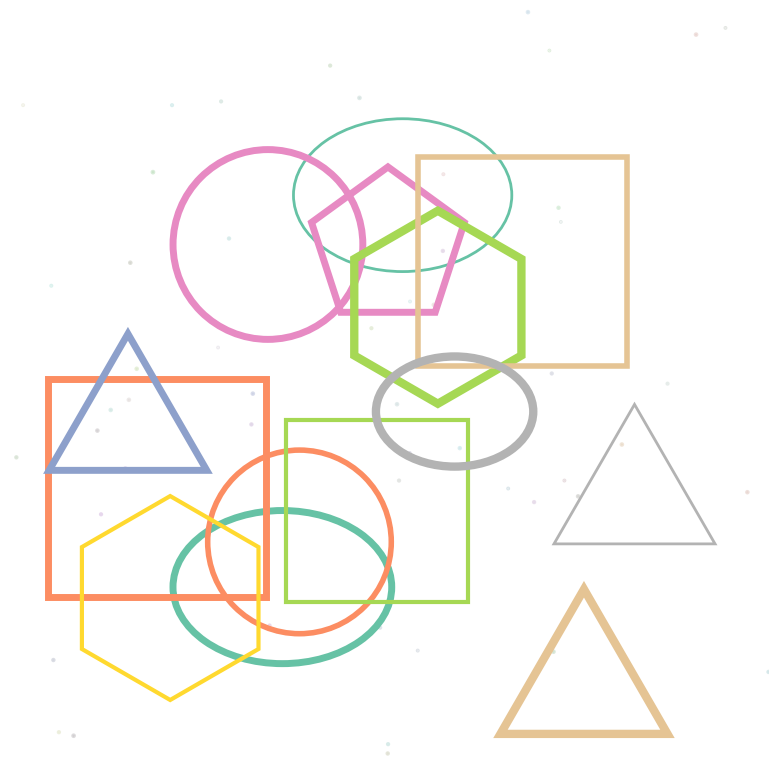[{"shape": "oval", "thickness": 2.5, "radius": 0.71, "center": [0.367, 0.238]}, {"shape": "oval", "thickness": 1, "radius": 0.71, "center": [0.523, 0.747]}, {"shape": "circle", "thickness": 2, "radius": 0.6, "center": [0.389, 0.296]}, {"shape": "square", "thickness": 2.5, "radius": 0.71, "center": [0.204, 0.366]}, {"shape": "triangle", "thickness": 2.5, "radius": 0.59, "center": [0.166, 0.448]}, {"shape": "pentagon", "thickness": 2.5, "radius": 0.52, "center": [0.504, 0.679]}, {"shape": "circle", "thickness": 2.5, "radius": 0.62, "center": [0.348, 0.682]}, {"shape": "square", "thickness": 1.5, "radius": 0.59, "center": [0.49, 0.337]}, {"shape": "hexagon", "thickness": 3, "radius": 0.63, "center": [0.569, 0.601]}, {"shape": "hexagon", "thickness": 1.5, "radius": 0.66, "center": [0.221, 0.223]}, {"shape": "square", "thickness": 2, "radius": 0.68, "center": [0.678, 0.66]}, {"shape": "triangle", "thickness": 3, "radius": 0.63, "center": [0.758, 0.11]}, {"shape": "triangle", "thickness": 1, "radius": 0.6, "center": [0.824, 0.354]}, {"shape": "oval", "thickness": 3, "radius": 0.51, "center": [0.59, 0.466]}]